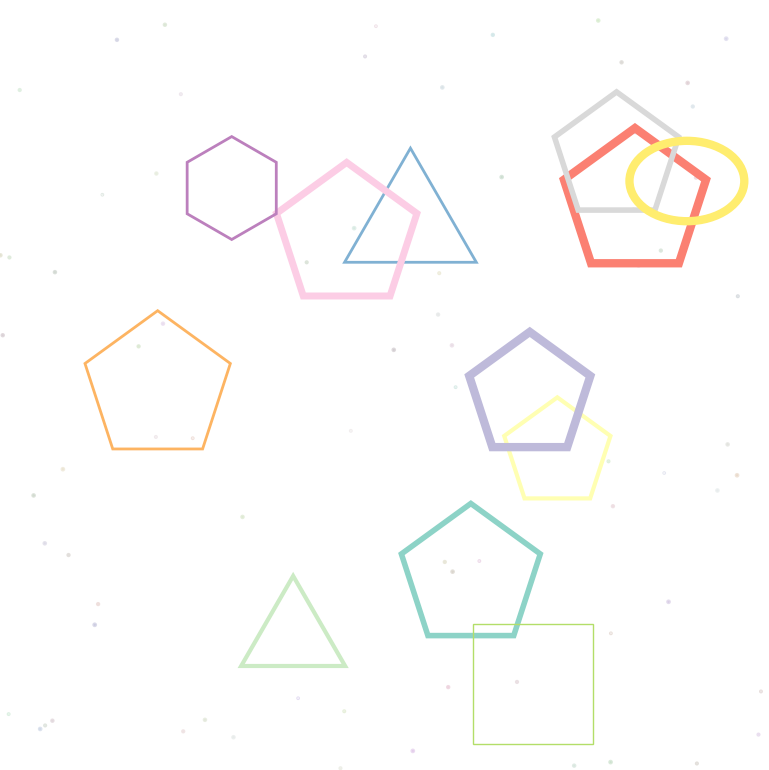[{"shape": "pentagon", "thickness": 2, "radius": 0.47, "center": [0.611, 0.251]}, {"shape": "pentagon", "thickness": 1.5, "radius": 0.36, "center": [0.724, 0.411]}, {"shape": "pentagon", "thickness": 3, "radius": 0.41, "center": [0.688, 0.486]}, {"shape": "pentagon", "thickness": 3, "radius": 0.49, "center": [0.825, 0.737]}, {"shape": "triangle", "thickness": 1, "radius": 0.49, "center": [0.533, 0.709]}, {"shape": "pentagon", "thickness": 1, "radius": 0.5, "center": [0.205, 0.497]}, {"shape": "square", "thickness": 0.5, "radius": 0.39, "center": [0.692, 0.112]}, {"shape": "pentagon", "thickness": 2.5, "radius": 0.48, "center": [0.45, 0.693]}, {"shape": "pentagon", "thickness": 2, "radius": 0.42, "center": [0.801, 0.796]}, {"shape": "hexagon", "thickness": 1, "radius": 0.33, "center": [0.301, 0.756]}, {"shape": "triangle", "thickness": 1.5, "radius": 0.39, "center": [0.381, 0.174]}, {"shape": "oval", "thickness": 3, "radius": 0.37, "center": [0.892, 0.765]}]